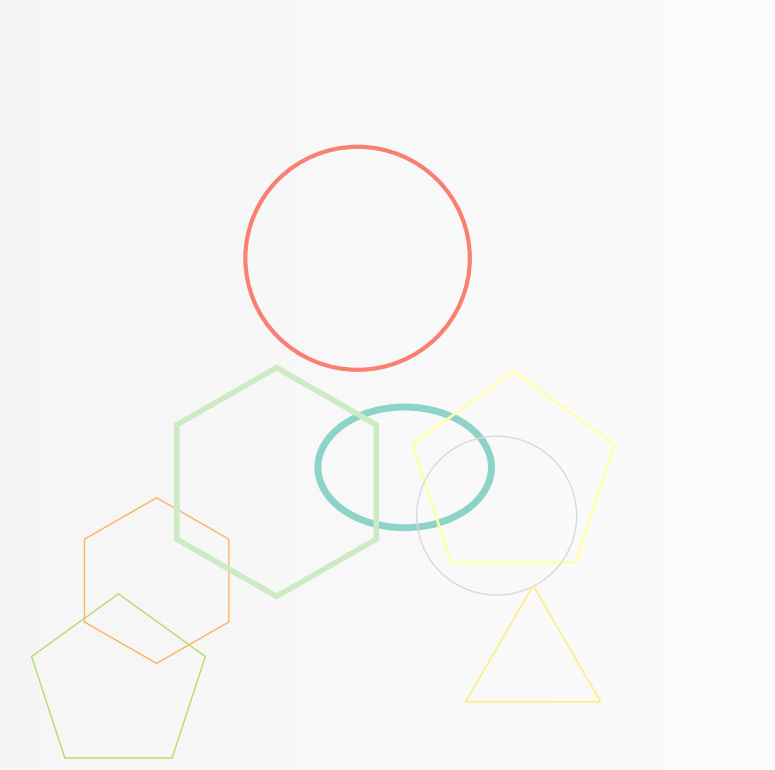[{"shape": "oval", "thickness": 2.5, "radius": 0.56, "center": [0.522, 0.393]}, {"shape": "pentagon", "thickness": 1, "radius": 0.69, "center": [0.663, 0.38]}, {"shape": "circle", "thickness": 1.5, "radius": 0.72, "center": [0.461, 0.665]}, {"shape": "hexagon", "thickness": 0.5, "radius": 0.54, "center": [0.202, 0.246]}, {"shape": "pentagon", "thickness": 0.5, "radius": 0.59, "center": [0.153, 0.111]}, {"shape": "circle", "thickness": 0.5, "radius": 0.52, "center": [0.641, 0.33]}, {"shape": "hexagon", "thickness": 2, "radius": 0.74, "center": [0.357, 0.374]}, {"shape": "triangle", "thickness": 0.5, "radius": 0.5, "center": [0.688, 0.139]}]